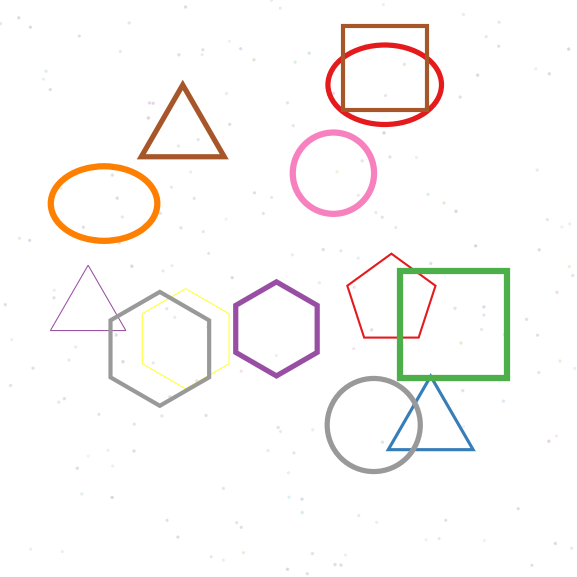[{"shape": "oval", "thickness": 2.5, "radius": 0.49, "center": [0.666, 0.852]}, {"shape": "pentagon", "thickness": 1, "radius": 0.4, "center": [0.678, 0.48]}, {"shape": "triangle", "thickness": 1.5, "radius": 0.42, "center": [0.746, 0.263]}, {"shape": "square", "thickness": 3, "radius": 0.46, "center": [0.785, 0.437]}, {"shape": "triangle", "thickness": 0.5, "radius": 0.38, "center": [0.153, 0.464]}, {"shape": "hexagon", "thickness": 2.5, "radius": 0.41, "center": [0.479, 0.43]}, {"shape": "oval", "thickness": 3, "radius": 0.46, "center": [0.18, 0.647]}, {"shape": "hexagon", "thickness": 0.5, "radius": 0.43, "center": [0.321, 0.413]}, {"shape": "square", "thickness": 2, "radius": 0.36, "center": [0.667, 0.881]}, {"shape": "triangle", "thickness": 2.5, "radius": 0.41, "center": [0.316, 0.769]}, {"shape": "circle", "thickness": 3, "radius": 0.35, "center": [0.577, 0.699]}, {"shape": "hexagon", "thickness": 2, "radius": 0.49, "center": [0.277, 0.395]}, {"shape": "circle", "thickness": 2.5, "radius": 0.4, "center": [0.647, 0.263]}]